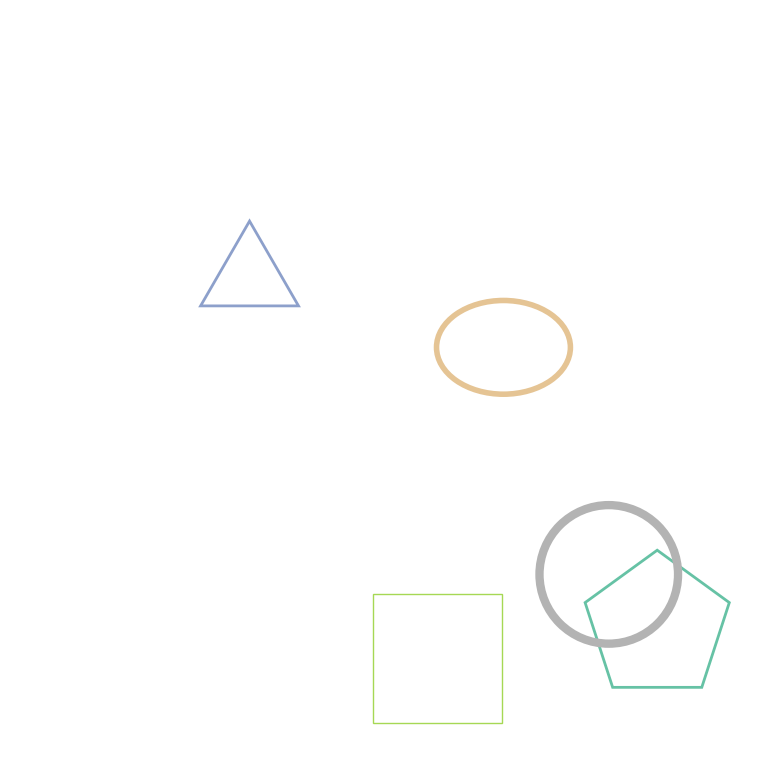[{"shape": "pentagon", "thickness": 1, "radius": 0.49, "center": [0.854, 0.187]}, {"shape": "triangle", "thickness": 1, "radius": 0.37, "center": [0.324, 0.639]}, {"shape": "square", "thickness": 0.5, "radius": 0.42, "center": [0.569, 0.145]}, {"shape": "oval", "thickness": 2, "radius": 0.43, "center": [0.654, 0.549]}, {"shape": "circle", "thickness": 3, "radius": 0.45, "center": [0.791, 0.254]}]